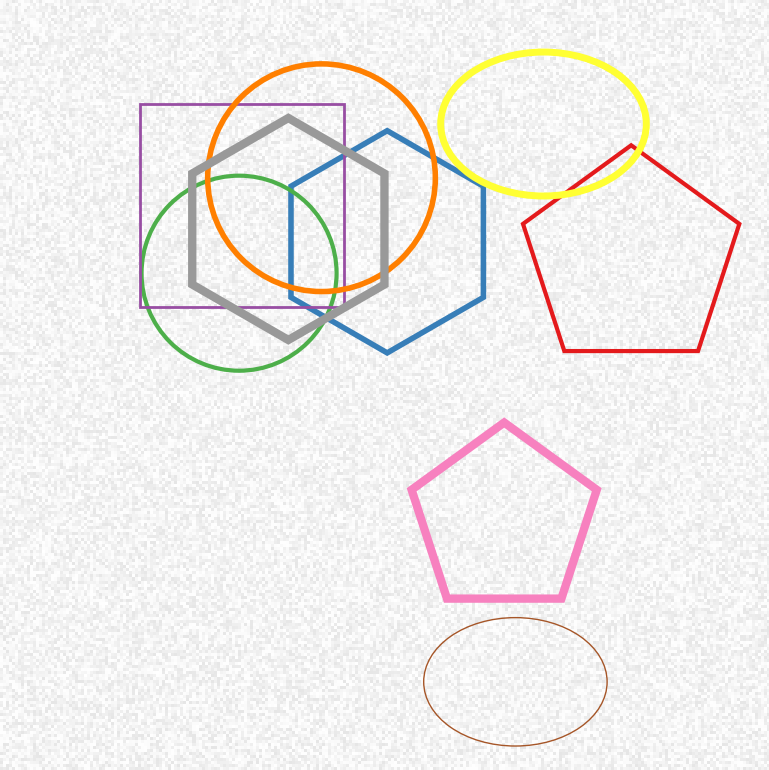[{"shape": "pentagon", "thickness": 1.5, "radius": 0.74, "center": [0.82, 0.664]}, {"shape": "hexagon", "thickness": 2, "radius": 0.72, "center": [0.503, 0.686]}, {"shape": "circle", "thickness": 1.5, "radius": 0.63, "center": [0.31, 0.645]}, {"shape": "square", "thickness": 1, "radius": 0.66, "center": [0.314, 0.733]}, {"shape": "circle", "thickness": 2, "radius": 0.74, "center": [0.418, 0.769]}, {"shape": "oval", "thickness": 2.5, "radius": 0.67, "center": [0.706, 0.839]}, {"shape": "oval", "thickness": 0.5, "radius": 0.6, "center": [0.669, 0.115]}, {"shape": "pentagon", "thickness": 3, "radius": 0.63, "center": [0.655, 0.325]}, {"shape": "hexagon", "thickness": 3, "radius": 0.72, "center": [0.374, 0.703]}]